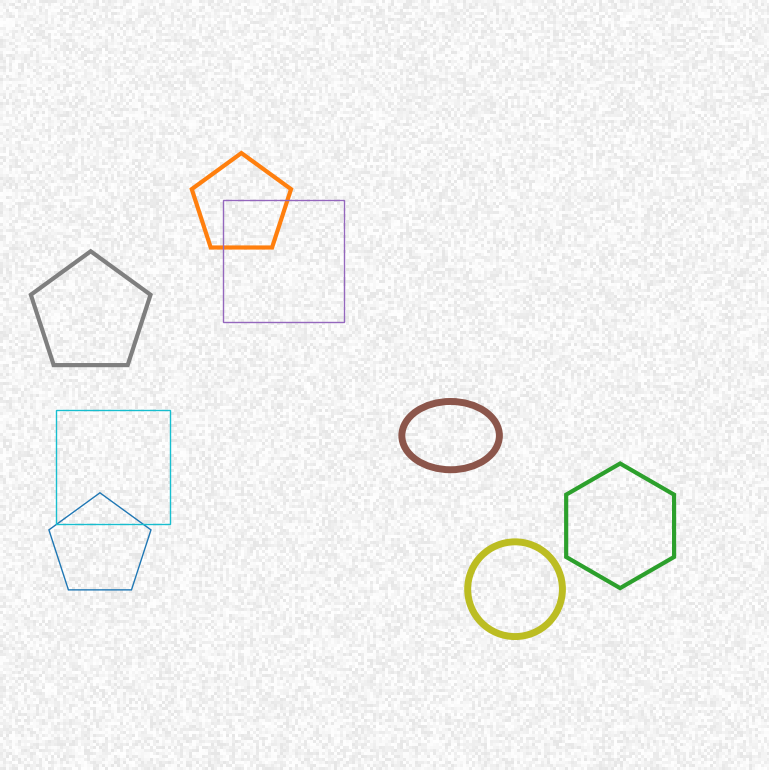[{"shape": "pentagon", "thickness": 0.5, "radius": 0.35, "center": [0.13, 0.29]}, {"shape": "pentagon", "thickness": 1.5, "radius": 0.34, "center": [0.313, 0.733]}, {"shape": "hexagon", "thickness": 1.5, "radius": 0.4, "center": [0.805, 0.317]}, {"shape": "square", "thickness": 0.5, "radius": 0.4, "center": [0.368, 0.661]}, {"shape": "oval", "thickness": 2.5, "radius": 0.32, "center": [0.585, 0.434]}, {"shape": "pentagon", "thickness": 1.5, "radius": 0.41, "center": [0.118, 0.592]}, {"shape": "circle", "thickness": 2.5, "radius": 0.31, "center": [0.669, 0.235]}, {"shape": "square", "thickness": 0.5, "radius": 0.37, "center": [0.147, 0.394]}]